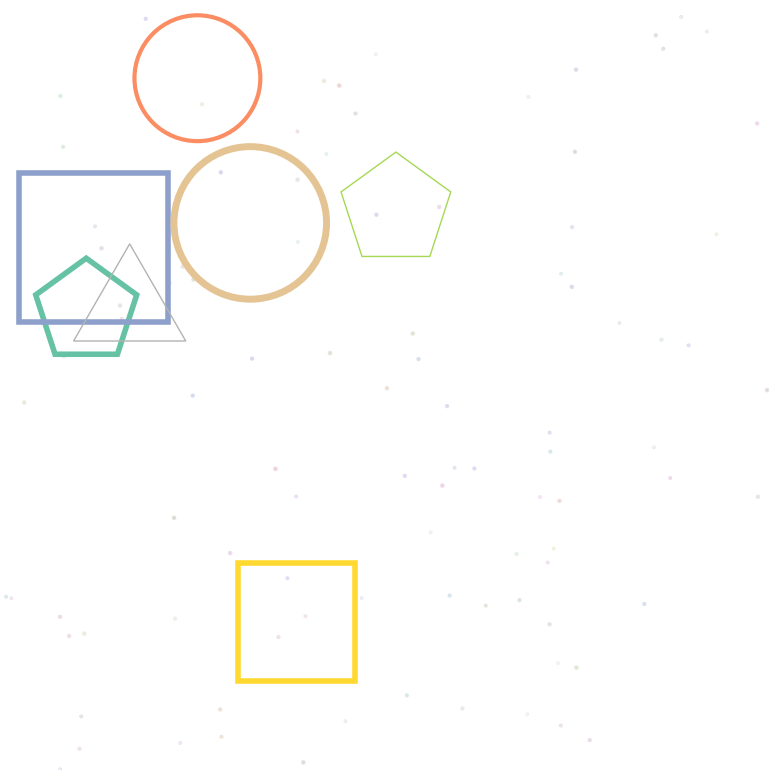[{"shape": "pentagon", "thickness": 2, "radius": 0.34, "center": [0.112, 0.596]}, {"shape": "circle", "thickness": 1.5, "radius": 0.41, "center": [0.256, 0.898]}, {"shape": "square", "thickness": 2, "radius": 0.48, "center": [0.121, 0.679]}, {"shape": "pentagon", "thickness": 0.5, "radius": 0.37, "center": [0.514, 0.728]}, {"shape": "square", "thickness": 2, "radius": 0.38, "center": [0.385, 0.192]}, {"shape": "circle", "thickness": 2.5, "radius": 0.5, "center": [0.325, 0.711]}, {"shape": "triangle", "thickness": 0.5, "radius": 0.42, "center": [0.168, 0.599]}]